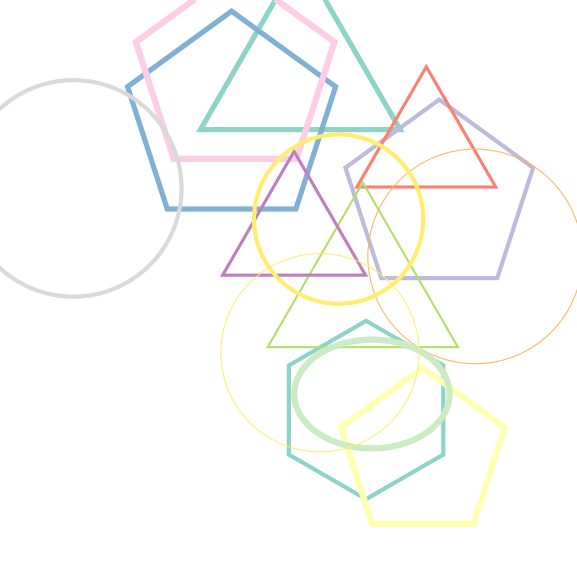[{"shape": "triangle", "thickness": 2.5, "radius": 1.0, "center": [0.52, 0.875]}, {"shape": "hexagon", "thickness": 2, "radius": 0.77, "center": [0.634, 0.289]}, {"shape": "pentagon", "thickness": 3, "radius": 0.75, "center": [0.732, 0.213]}, {"shape": "pentagon", "thickness": 2, "radius": 0.85, "center": [0.761, 0.656]}, {"shape": "triangle", "thickness": 1.5, "radius": 0.69, "center": [0.738, 0.745]}, {"shape": "pentagon", "thickness": 2.5, "radius": 0.95, "center": [0.401, 0.79]}, {"shape": "circle", "thickness": 0.5, "radius": 0.93, "center": [0.823, 0.555]}, {"shape": "triangle", "thickness": 1, "radius": 0.95, "center": [0.628, 0.493]}, {"shape": "pentagon", "thickness": 3, "radius": 0.9, "center": [0.407, 0.87]}, {"shape": "circle", "thickness": 2, "radius": 0.94, "center": [0.127, 0.673]}, {"shape": "triangle", "thickness": 1.5, "radius": 0.71, "center": [0.509, 0.594]}, {"shape": "oval", "thickness": 3, "radius": 0.67, "center": [0.644, 0.317]}, {"shape": "circle", "thickness": 0.5, "radius": 0.86, "center": [0.554, 0.388]}, {"shape": "circle", "thickness": 2, "radius": 0.73, "center": [0.586, 0.62]}]